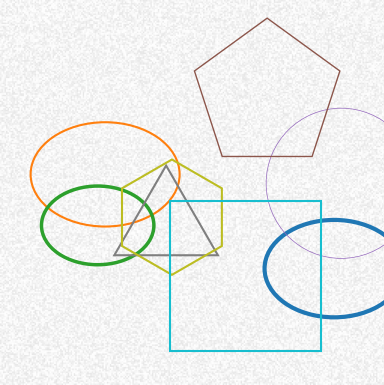[{"shape": "oval", "thickness": 3, "radius": 0.9, "center": [0.868, 0.302]}, {"shape": "oval", "thickness": 1.5, "radius": 0.97, "center": [0.273, 0.547]}, {"shape": "oval", "thickness": 2.5, "radius": 0.73, "center": [0.254, 0.415]}, {"shape": "circle", "thickness": 0.5, "radius": 0.98, "center": [0.886, 0.524]}, {"shape": "pentagon", "thickness": 1, "radius": 0.99, "center": [0.694, 0.754]}, {"shape": "triangle", "thickness": 1.5, "radius": 0.78, "center": [0.431, 0.415]}, {"shape": "hexagon", "thickness": 1.5, "radius": 0.75, "center": [0.447, 0.436]}, {"shape": "square", "thickness": 1.5, "radius": 0.98, "center": [0.638, 0.283]}]